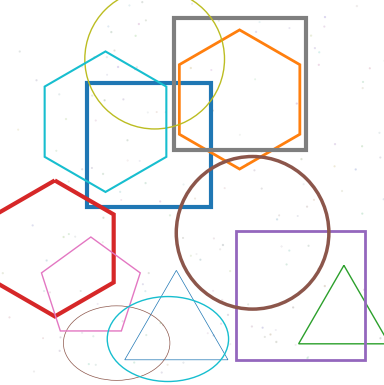[{"shape": "triangle", "thickness": 0.5, "radius": 0.77, "center": [0.458, 0.143]}, {"shape": "square", "thickness": 3, "radius": 0.81, "center": [0.387, 0.623]}, {"shape": "hexagon", "thickness": 2, "radius": 0.9, "center": [0.622, 0.742]}, {"shape": "triangle", "thickness": 1, "radius": 0.68, "center": [0.893, 0.175]}, {"shape": "hexagon", "thickness": 3, "radius": 0.88, "center": [0.142, 0.355]}, {"shape": "square", "thickness": 2, "radius": 0.84, "center": [0.781, 0.232]}, {"shape": "oval", "thickness": 0.5, "radius": 0.69, "center": [0.303, 0.109]}, {"shape": "circle", "thickness": 2.5, "radius": 0.99, "center": [0.656, 0.395]}, {"shape": "pentagon", "thickness": 1, "radius": 0.67, "center": [0.236, 0.249]}, {"shape": "square", "thickness": 3, "radius": 0.86, "center": [0.622, 0.781]}, {"shape": "circle", "thickness": 1, "radius": 0.91, "center": [0.402, 0.846]}, {"shape": "oval", "thickness": 1, "radius": 0.79, "center": [0.436, 0.119]}, {"shape": "hexagon", "thickness": 1.5, "radius": 0.91, "center": [0.274, 0.684]}]